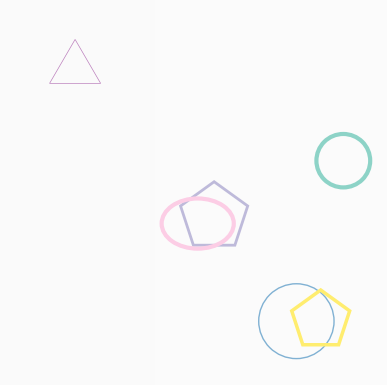[{"shape": "circle", "thickness": 3, "radius": 0.35, "center": [0.886, 0.583]}, {"shape": "pentagon", "thickness": 2, "radius": 0.46, "center": [0.553, 0.437]}, {"shape": "circle", "thickness": 1, "radius": 0.49, "center": [0.765, 0.166]}, {"shape": "oval", "thickness": 3, "radius": 0.47, "center": [0.51, 0.419]}, {"shape": "triangle", "thickness": 0.5, "radius": 0.38, "center": [0.194, 0.821]}, {"shape": "pentagon", "thickness": 2.5, "radius": 0.39, "center": [0.828, 0.168]}]